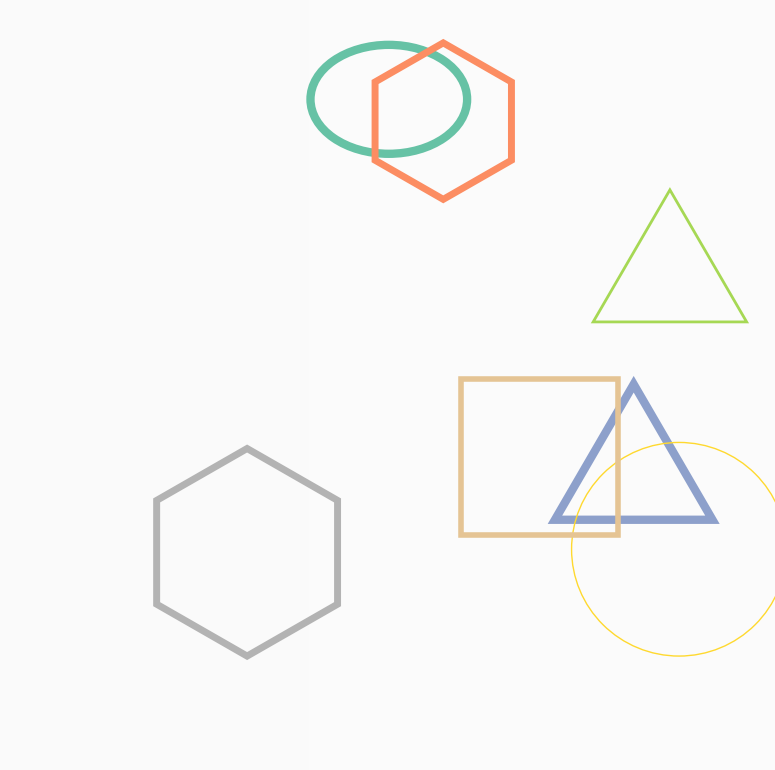[{"shape": "oval", "thickness": 3, "radius": 0.51, "center": [0.502, 0.871]}, {"shape": "hexagon", "thickness": 2.5, "radius": 0.51, "center": [0.572, 0.843]}, {"shape": "triangle", "thickness": 3, "radius": 0.59, "center": [0.818, 0.384]}, {"shape": "triangle", "thickness": 1, "radius": 0.57, "center": [0.864, 0.639]}, {"shape": "circle", "thickness": 0.5, "radius": 0.69, "center": [0.876, 0.287]}, {"shape": "square", "thickness": 2, "radius": 0.51, "center": [0.696, 0.406]}, {"shape": "hexagon", "thickness": 2.5, "radius": 0.67, "center": [0.319, 0.283]}]